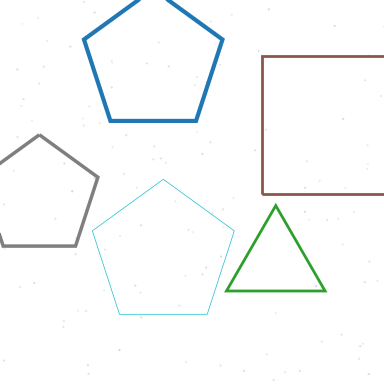[{"shape": "pentagon", "thickness": 3, "radius": 0.95, "center": [0.398, 0.839]}, {"shape": "triangle", "thickness": 2, "radius": 0.74, "center": [0.716, 0.318]}, {"shape": "square", "thickness": 2, "radius": 0.89, "center": [0.859, 0.675]}, {"shape": "pentagon", "thickness": 2.5, "radius": 0.8, "center": [0.102, 0.49]}, {"shape": "pentagon", "thickness": 0.5, "radius": 0.97, "center": [0.424, 0.34]}]